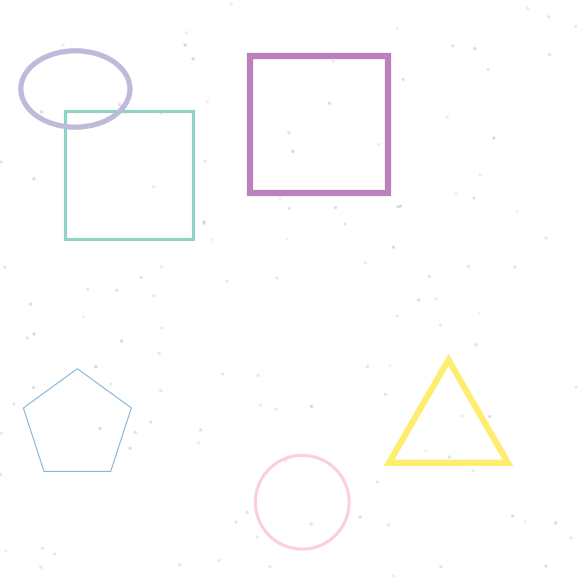[{"shape": "square", "thickness": 1.5, "radius": 0.55, "center": [0.224, 0.696]}, {"shape": "oval", "thickness": 2.5, "radius": 0.47, "center": [0.131, 0.845]}, {"shape": "pentagon", "thickness": 0.5, "radius": 0.49, "center": [0.134, 0.262]}, {"shape": "circle", "thickness": 1.5, "radius": 0.41, "center": [0.523, 0.129]}, {"shape": "square", "thickness": 3, "radius": 0.6, "center": [0.552, 0.784]}, {"shape": "triangle", "thickness": 3, "radius": 0.59, "center": [0.777, 0.257]}]